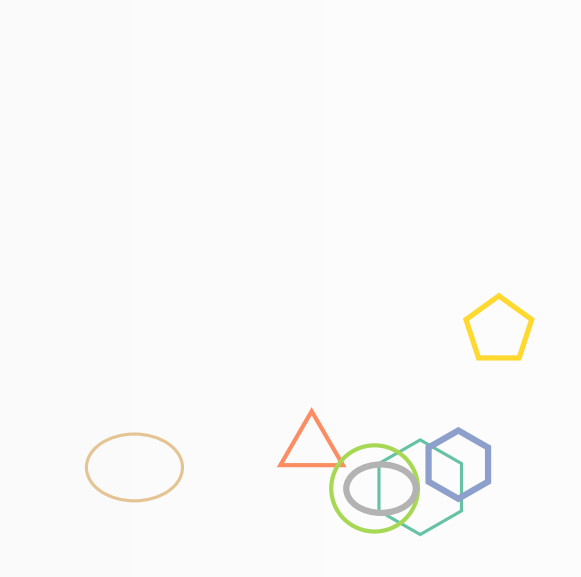[{"shape": "hexagon", "thickness": 1.5, "radius": 0.41, "center": [0.723, 0.155]}, {"shape": "triangle", "thickness": 2, "radius": 0.31, "center": [0.536, 0.225]}, {"shape": "hexagon", "thickness": 3, "radius": 0.3, "center": [0.789, 0.195]}, {"shape": "circle", "thickness": 2, "radius": 0.37, "center": [0.644, 0.153]}, {"shape": "pentagon", "thickness": 2.5, "radius": 0.3, "center": [0.858, 0.427]}, {"shape": "oval", "thickness": 1.5, "radius": 0.41, "center": [0.231, 0.19]}, {"shape": "oval", "thickness": 3, "radius": 0.3, "center": [0.656, 0.153]}]